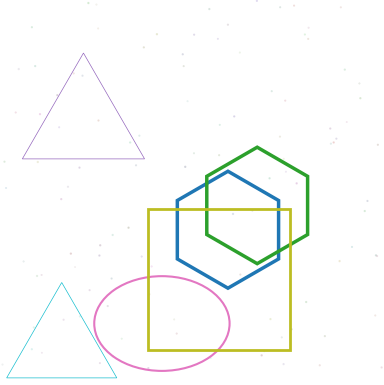[{"shape": "hexagon", "thickness": 2.5, "radius": 0.76, "center": [0.592, 0.403]}, {"shape": "hexagon", "thickness": 2.5, "radius": 0.76, "center": [0.668, 0.466]}, {"shape": "triangle", "thickness": 0.5, "radius": 0.92, "center": [0.217, 0.679]}, {"shape": "oval", "thickness": 1.5, "radius": 0.88, "center": [0.421, 0.16]}, {"shape": "square", "thickness": 2, "radius": 0.92, "center": [0.57, 0.274]}, {"shape": "triangle", "thickness": 0.5, "radius": 0.83, "center": [0.16, 0.101]}]